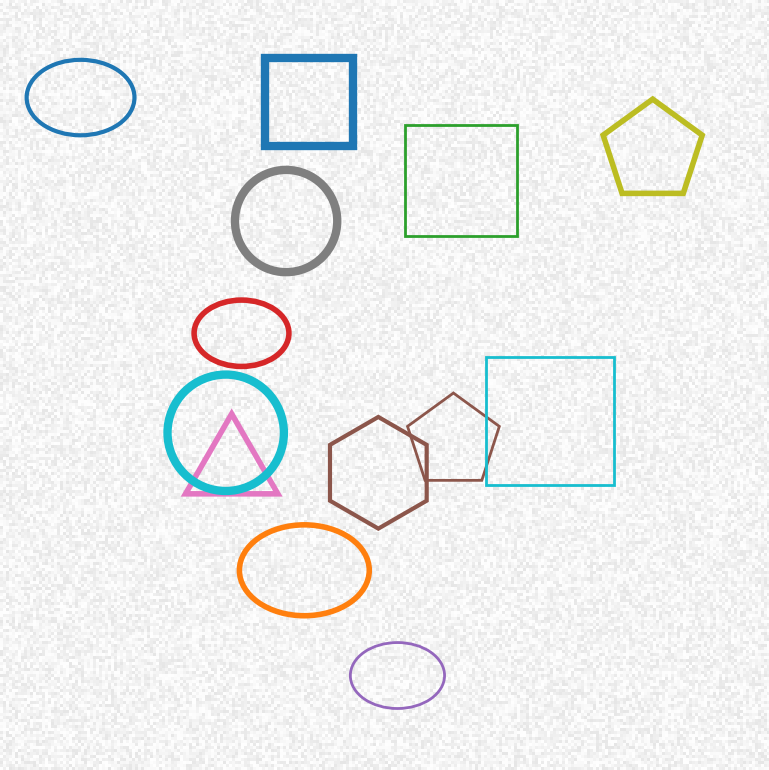[{"shape": "oval", "thickness": 1.5, "radius": 0.35, "center": [0.105, 0.873]}, {"shape": "square", "thickness": 3, "radius": 0.29, "center": [0.401, 0.868]}, {"shape": "oval", "thickness": 2, "radius": 0.42, "center": [0.395, 0.259]}, {"shape": "square", "thickness": 1, "radius": 0.36, "center": [0.599, 0.766]}, {"shape": "oval", "thickness": 2, "radius": 0.31, "center": [0.314, 0.567]}, {"shape": "oval", "thickness": 1, "radius": 0.31, "center": [0.516, 0.123]}, {"shape": "pentagon", "thickness": 1, "radius": 0.31, "center": [0.589, 0.427]}, {"shape": "hexagon", "thickness": 1.5, "radius": 0.36, "center": [0.491, 0.386]}, {"shape": "triangle", "thickness": 2, "radius": 0.35, "center": [0.301, 0.393]}, {"shape": "circle", "thickness": 3, "radius": 0.33, "center": [0.372, 0.713]}, {"shape": "pentagon", "thickness": 2, "radius": 0.34, "center": [0.848, 0.804]}, {"shape": "circle", "thickness": 3, "radius": 0.38, "center": [0.293, 0.438]}, {"shape": "square", "thickness": 1, "radius": 0.42, "center": [0.714, 0.454]}]